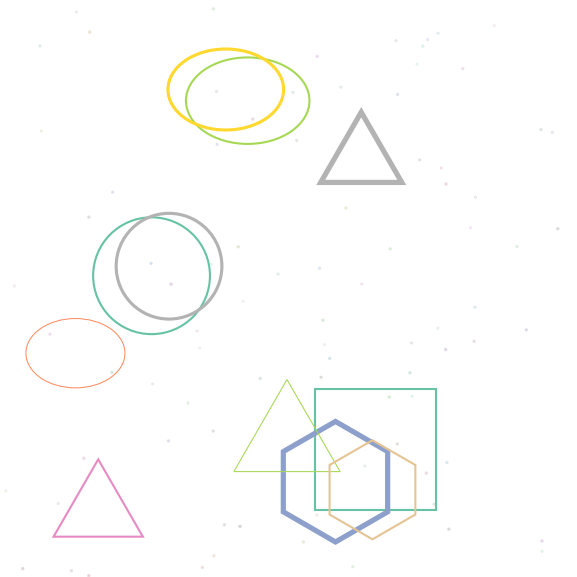[{"shape": "circle", "thickness": 1, "radius": 0.51, "center": [0.262, 0.522]}, {"shape": "square", "thickness": 1, "radius": 0.52, "center": [0.651, 0.221]}, {"shape": "oval", "thickness": 0.5, "radius": 0.43, "center": [0.131, 0.388]}, {"shape": "hexagon", "thickness": 2.5, "radius": 0.52, "center": [0.581, 0.165]}, {"shape": "triangle", "thickness": 1, "radius": 0.45, "center": [0.17, 0.114]}, {"shape": "triangle", "thickness": 0.5, "radius": 0.53, "center": [0.497, 0.236]}, {"shape": "oval", "thickness": 1, "radius": 0.53, "center": [0.429, 0.825]}, {"shape": "oval", "thickness": 1.5, "radius": 0.5, "center": [0.391, 0.844]}, {"shape": "hexagon", "thickness": 1, "radius": 0.43, "center": [0.645, 0.151]}, {"shape": "triangle", "thickness": 2.5, "radius": 0.41, "center": [0.626, 0.724]}, {"shape": "circle", "thickness": 1.5, "radius": 0.46, "center": [0.293, 0.538]}]